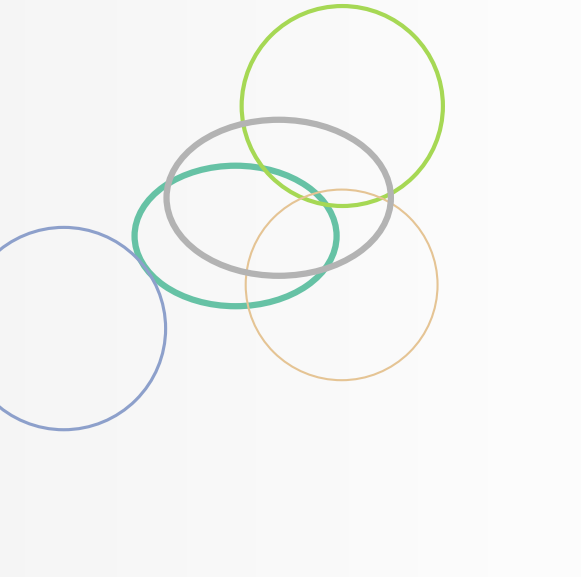[{"shape": "oval", "thickness": 3, "radius": 0.87, "center": [0.405, 0.591]}, {"shape": "circle", "thickness": 1.5, "radius": 0.88, "center": [0.11, 0.43]}, {"shape": "circle", "thickness": 2, "radius": 0.87, "center": [0.589, 0.816]}, {"shape": "circle", "thickness": 1, "radius": 0.83, "center": [0.588, 0.506]}, {"shape": "oval", "thickness": 3, "radius": 0.96, "center": [0.479, 0.657]}]